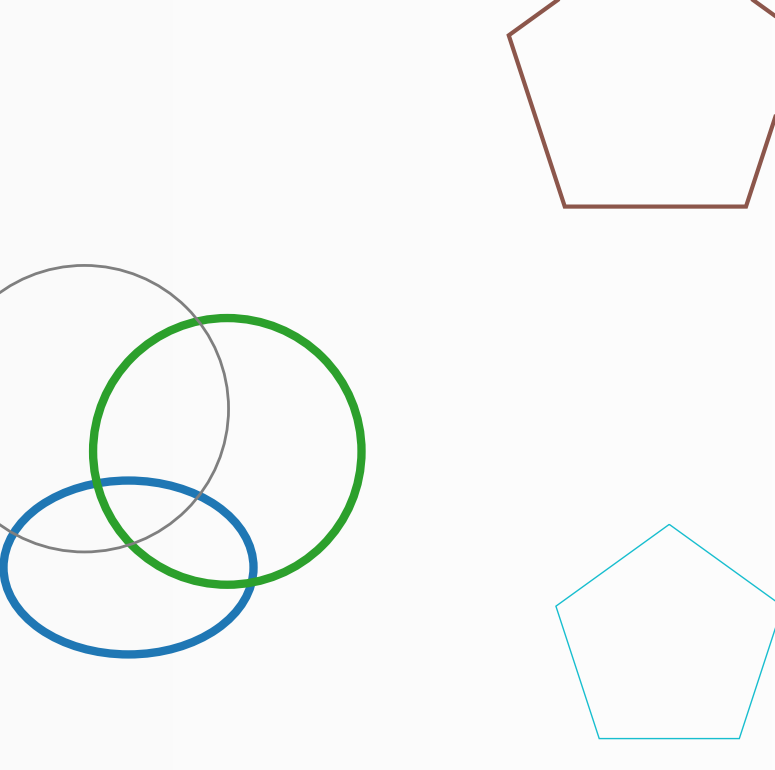[{"shape": "oval", "thickness": 3, "radius": 0.81, "center": [0.166, 0.263]}, {"shape": "circle", "thickness": 3, "radius": 0.87, "center": [0.293, 0.414]}, {"shape": "pentagon", "thickness": 1.5, "radius": 0.99, "center": [0.846, 0.893]}, {"shape": "circle", "thickness": 1, "radius": 0.93, "center": [0.109, 0.469]}, {"shape": "pentagon", "thickness": 0.5, "radius": 0.77, "center": [0.864, 0.165]}]